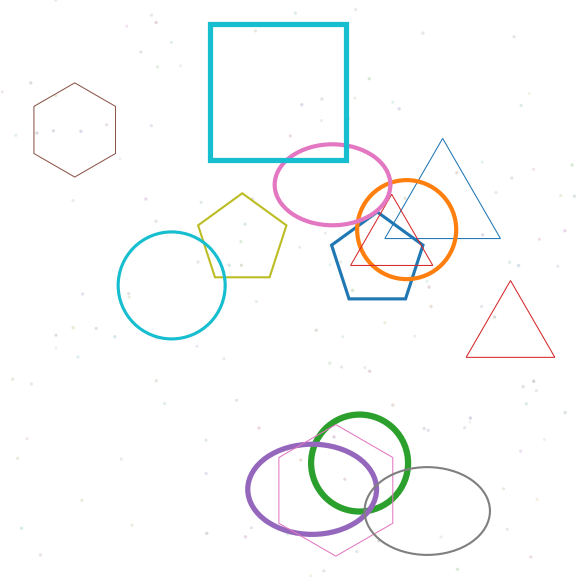[{"shape": "pentagon", "thickness": 1.5, "radius": 0.42, "center": [0.653, 0.549]}, {"shape": "triangle", "thickness": 0.5, "radius": 0.58, "center": [0.766, 0.644]}, {"shape": "circle", "thickness": 2, "radius": 0.43, "center": [0.704, 0.602]}, {"shape": "circle", "thickness": 3, "radius": 0.42, "center": [0.623, 0.197]}, {"shape": "triangle", "thickness": 0.5, "radius": 0.41, "center": [0.678, 0.581]}, {"shape": "triangle", "thickness": 0.5, "radius": 0.44, "center": [0.884, 0.425]}, {"shape": "oval", "thickness": 2.5, "radius": 0.56, "center": [0.541, 0.152]}, {"shape": "hexagon", "thickness": 0.5, "radius": 0.41, "center": [0.129, 0.774]}, {"shape": "oval", "thickness": 2, "radius": 0.5, "center": [0.576, 0.679]}, {"shape": "hexagon", "thickness": 0.5, "radius": 0.57, "center": [0.582, 0.15]}, {"shape": "oval", "thickness": 1, "radius": 0.54, "center": [0.74, 0.114]}, {"shape": "pentagon", "thickness": 1, "radius": 0.4, "center": [0.42, 0.584]}, {"shape": "circle", "thickness": 1.5, "radius": 0.46, "center": [0.297, 0.505]}, {"shape": "square", "thickness": 2.5, "radius": 0.59, "center": [0.481, 0.84]}]